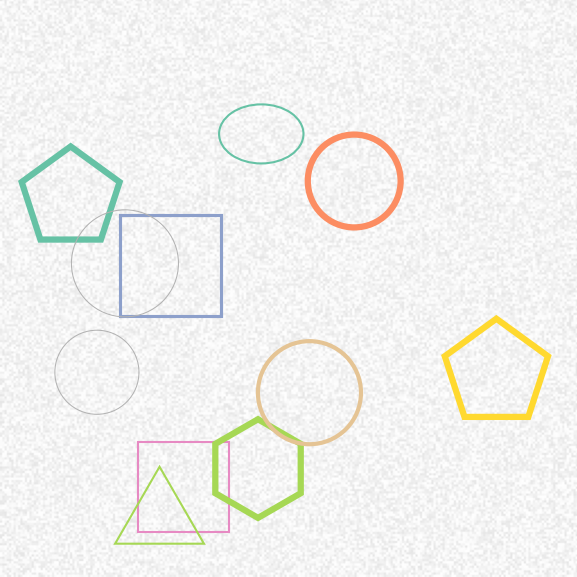[{"shape": "pentagon", "thickness": 3, "radius": 0.45, "center": [0.122, 0.656]}, {"shape": "oval", "thickness": 1, "radius": 0.37, "center": [0.452, 0.767]}, {"shape": "circle", "thickness": 3, "radius": 0.4, "center": [0.613, 0.686]}, {"shape": "square", "thickness": 1.5, "radius": 0.43, "center": [0.295, 0.54]}, {"shape": "square", "thickness": 1, "radius": 0.39, "center": [0.318, 0.156]}, {"shape": "triangle", "thickness": 1, "radius": 0.44, "center": [0.276, 0.102]}, {"shape": "hexagon", "thickness": 3, "radius": 0.43, "center": [0.447, 0.188]}, {"shape": "pentagon", "thickness": 3, "radius": 0.47, "center": [0.86, 0.353]}, {"shape": "circle", "thickness": 2, "radius": 0.45, "center": [0.536, 0.319]}, {"shape": "circle", "thickness": 0.5, "radius": 0.46, "center": [0.216, 0.543]}, {"shape": "circle", "thickness": 0.5, "radius": 0.36, "center": [0.168, 0.355]}]